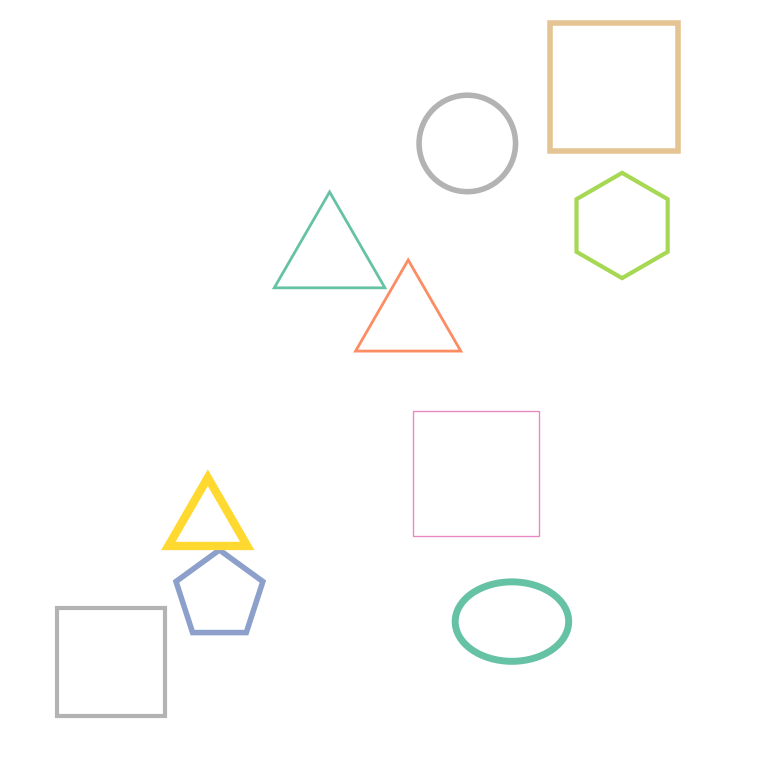[{"shape": "oval", "thickness": 2.5, "radius": 0.37, "center": [0.665, 0.193]}, {"shape": "triangle", "thickness": 1, "radius": 0.41, "center": [0.428, 0.668]}, {"shape": "triangle", "thickness": 1, "radius": 0.39, "center": [0.53, 0.583]}, {"shape": "pentagon", "thickness": 2, "radius": 0.3, "center": [0.285, 0.226]}, {"shape": "square", "thickness": 0.5, "radius": 0.41, "center": [0.618, 0.385]}, {"shape": "hexagon", "thickness": 1.5, "radius": 0.34, "center": [0.808, 0.707]}, {"shape": "triangle", "thickness": 3, "radius": 0.3, "center": [0.27, 0.321]}, {"shape": "square", "thickness": 2, "radius": 0.42, "center": [0.797, 0.887]}, {"shape": "circle", "thickness": 2, "radius": 0.31, "center": [0.607, 0.814]}, {"shape": "square", "thickness": 1.5, "radius": 0.35, "center": [0.144, 0.14]}]